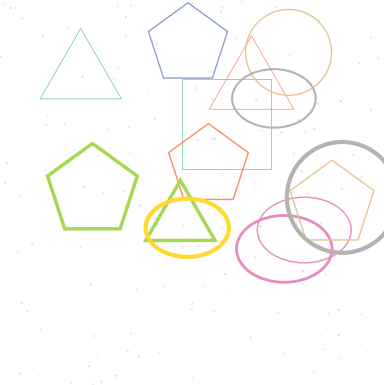[{"shape": "square", "thickness": 0.5, "radius": 0.58, "center": [0.589, 0.678]}, {"shape": "triangle", "thickness": 0.5, "radius": 0.61, "center": [0.21, 0.804]}, {"shape": "triangle", "thickness": 0.5, "radius": 0.63, "center": [0.653, 0.78]}, {"shape": "pentagon", "thickness": 1, "radius": 0.54, "center": [0.542, 0.57]}, {"shape": "pentagon", "thickness": 1, "radius": 0.54, "center": [0.488, 0.885]}, {"shape": "oval", "thickness": 1, "radius": 0.61, "center": [0.79, 0.403]}, {"shape": "oval", "thickness": 2, "radius": 0.62, "center": [0.738, 0.354]}, {"shape": "pentagon", "thickness": 2.5, "radius": 0.61, "center": [0.24, 0.505]}, {"shape": "triangle", "thickness": 2.5, "radius": 0.52, "center": [0.469, 0.427]}, {"shape": "oval", "thickness": 3, "radius": 0.54, "center": [0.486, 0.408]}, {"shape": "circle", "thickness": 1, "radius": 0.56, "center": [0.75, 0.864]}, {"shape": "pentagon", "thickness": 1, "radius": 0.57, "center": [0.862, 0.469]}, {"shape": "oval", "thickness": 1.5, "radius": 0.54, "center": [0.712, 0.744]}, {"shape": "circle", "thickness": 3, "radius": 0.72, "center": [0.889, 0.487]}]